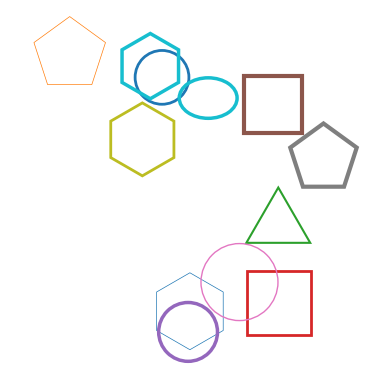[{"shape": "hexagon", "thickness": 0.5, "radius": 0.5, "center": [0.493, 0.192]}, {"shape": "circle", "thickness": 2, "radius": 0.35, "center": [0.421, 0.799]}, {"shape": "pentagon", "thickness": 0.5, "radius": 0.49, "center": [0.181, 0.859]}, {"shape": "triangle", "thickness": 1.5, "radius": 0.48, "center": [0.723, 0.417]}, {"shape": "square", "thickness": 2, "radius": 0.41, "center": [0.725, 0.213]}, {"shape": "circle", "thickness": 2.5, "radius": 0.38, "center": [0.489, 0.138]}, {"shape": "square", "thickness": 3, "radius": 0.37, "center": [0.709, 0.728]}, {"shape": "circle", "thickness": 1, "radius": 0.5, "center": [0.622, 0.267]}, {"shape": "pentagon", "thickness": 3, "radius": 0.45, "center": [0.84, 0.589]}, {"shape": "hexagon", "thickness": 2, "radius": 0.47, "center": [0.37, 0.638]}, {"shape": "oval", "thickness": 2.5, "radius": 0.38, "center": [0.541, 0.745]}, {"shape": "hexagon", "thickness": 2.5, "radius": 0.42, "center": [0.39, 0.828]}]